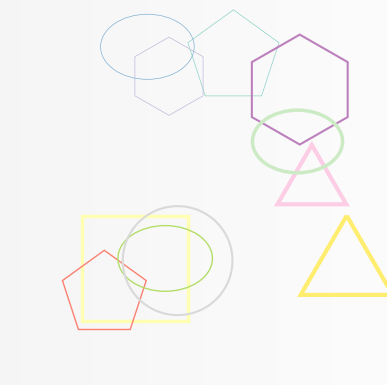[{"shape": "pentagon", "thickness": 0.5, "radius": 0.62, "center": [0.602, 0.851]}, {"shape": "square", "thickness": 2.5, "radius": 0.68, "center": [0.349, 0.302]}, {"shape": "hexagon", "thickness": 0.5, "radius": 0.51, "center": [0.436, 0.802]}, {"shape": "pentagon", "thickness": 1, "radius": 0.57, "center": [0.269, 0.236]}, {"shape": "oval", "thickness": 0.5, "radius": 0.6, "center": [0.38, 0.878]}, {"shape": "oval", "thickness": 1, "radius": 0.61, "center": [0.426, 0.329]}, {"shape": "triangle", "thickness": 3, "radius": 0.51, "center": [0.805, 0.521]}, {"shape": "circle", "thickness": 1.5, "radius": 0.71, "center": [0.458, 0.323]}, {"shape": "hexagon", "thickness": 1.5, "radius": 0.71, "center": [0.774, 0.767]}, {"shape": "oval", "thickness": 2.5, "radius": 0.58, "center": [0.768, 0.633]}, {"shape": "triangle", "thickness": 3, "radius": 0.69, "center": [0.895, 0.303]}]